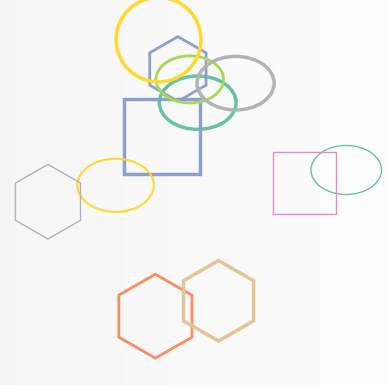[{"shape": "oval", "thickness": 2.5, "radius": 0.49, "center": [0.51, 0.733]}, {"shape": "oval", "thickness": 1, "radius": 0.45, "center": [0.894, 0.559]}, {"shape": "hexagon", "thickness": 2, "radius": 0.55, "center": [0.401, 0.179]}, {"shape": "square", "thickness": 2.5, "radius": 0.49, "center": [0.417, 0.645]}, {"shape": "hexagon", "thickness": 2, "radius": 0.42, "center": [0.459, 0.821]}, {"shape": "square", "thickness": 1, "radius": 0.4, "center": [0.786, 0.524]}, {"shape": "oval", "thickness": 2, "radius": 0.44, "center": [0.49, 0.794]}, {"shape": "oval", "thickness": 1.5, "radius": 0.49, "center": [0.298, 0.519]}, {"shape": "circle", "thickness": 2.5, "radius": 0.55, "center": [0.409, 0.897]}, {"shape": "hexagon", "thickness": 2.5, "radius": 0.52, "center": [0.564, 0.219]}, {"shape": "oval", "thickness": 2.5, "radius": 0.5, "center": [0.608, 0.784]}, {"shape": "hexagon", "thickness": 1, "radius": 0.48, "center": [0.124, 0.476]}]